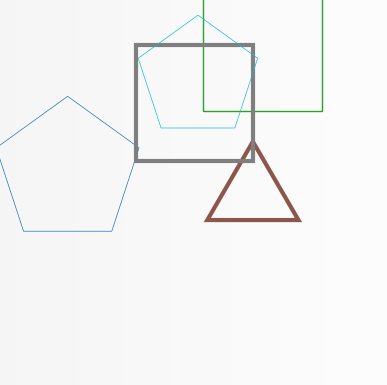[{"shape": "pentagon", "thickness": 0.5, "radius": 0.97, "center": [0.175, 0.556]}, {"shape": "square", "thickness": 1, "radius": 0.77, "center": [0.676, 0.865]}, {"shape": "triangle", "thickness": 3, "radius": 0.68, "center": [0.653, 0.496]}, {"shape": "square", "thickness": 3, "radius": 0.75, "center": [0.502, 0.732]}, {"shape": "pentagon", "thickness": 0.5, "radius": 0.81, "center": [0.511, 0.799]}]